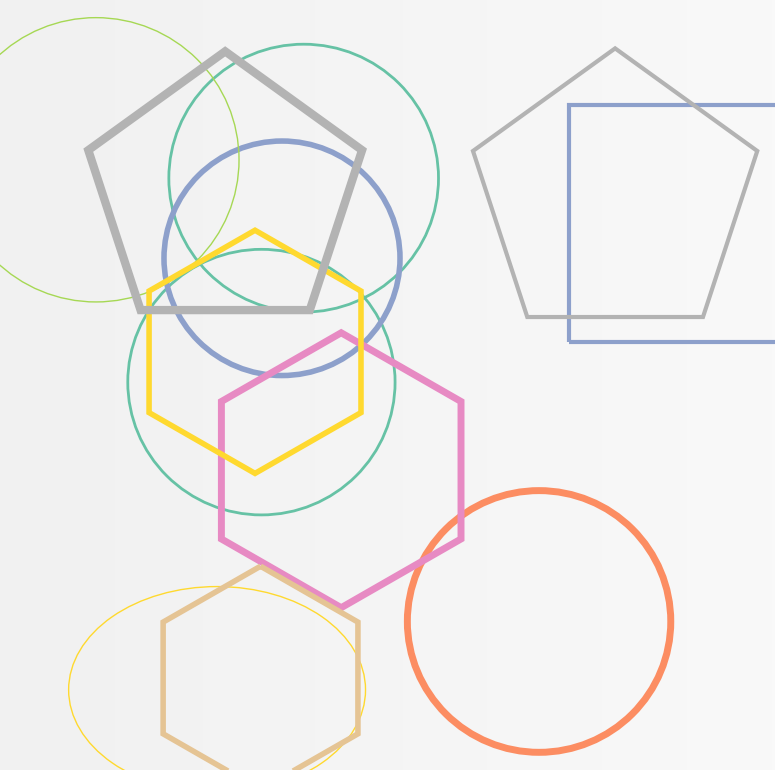[{"shape": "circle", "thickness": 1, "radius": 0.87, "center": [0.392, 0.769]}, {"shape": "circle", "thickness": 1, "radius": 0.86, "center": [0.337, 0.504]}, {"shape": "circle", "thickness": 2.5, "radius": 0.85, "center": [0.696, 0.193]}, {"shape": "circle", "thickness": 2, "radius": 0.76, "center": [0.364, 0.665]}, {"shape": "square", "thickness": 1.5, "radius": 0.77, "center": [0.888, 0.709]}, {"shape": "hexagon", "thickness": 2.5, "radius": 0.89, "center": [0.44, 0.389]}, {"shape": "circle", "thickness": 0.5, "radius": 0.92, "center": [0.124, 0.792]}, {"shape": "hexagon", "thickness": 2, "radius": 0.79, "center": [0.329, 0.543]}, {"shape": "oval", "thickness": 0.5, "radius": 0.96, "center": [0.28, 0.104]}, {"shape": "hexagon", "thickness": 2, "radius": 0.73, "center": [0.336, 0.12]}, {"shape": "pentagon", "thickness": 3, "radius": 0.93, "center": [0.291, 0.748]}, {"shape": "pentagon", "thickness": 1.5, "radius": 0.96, "center": [0.794, 0.744]}]